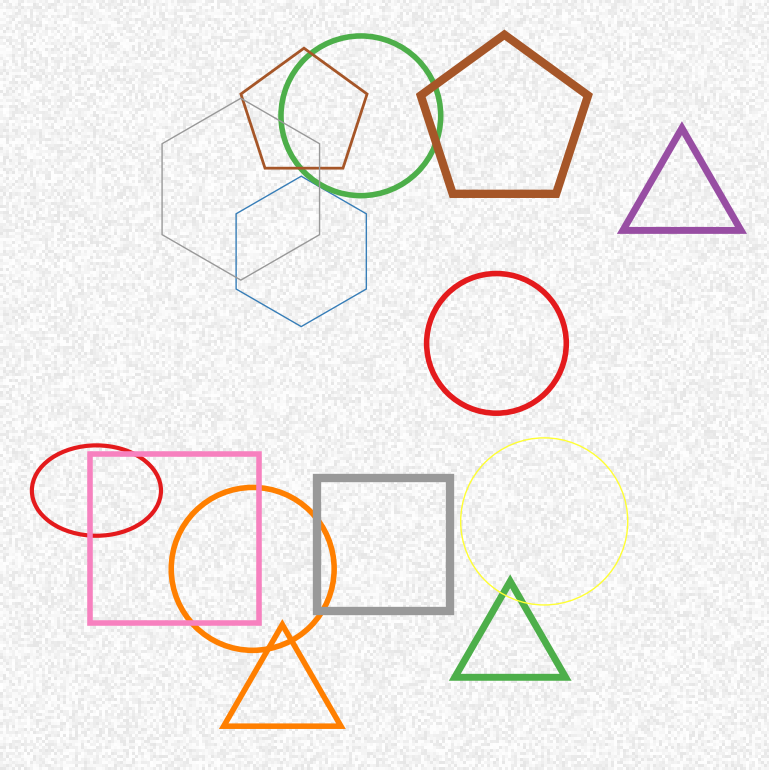[{"shape": "oval", "thickness": 1.5, "radius": 0.42, "center": [0.125, 0.363]}, {"shape": "circle", "thickness": 2, "radius": 0.45, "center": [0.645, 0.554]}, {"shape": "hexagon", "thickness": 0.5, "radius": 0.49, "center": [0.391, 0.674]}, {"shape": "triangle", "thickness": 2.5, "radius": 0.42, "center": [0.663, 0.162]}, {"shape": "circle", "thickness": 2, "radius": 0.52, "center": [0.469, 0.85]}, {"shape": "triangle", "thickness": 2.5, "radius": 0.44, "center": [0.886, 0.745]}, {"shape": "triangle", "thickness": 2, "radius": 0.44, "center": [0.367, 0.101]}, {"shape": "circle", "thickness": 2, "radius": 0.53, "center": [0.328, 0.261]}, {"shape": "circle", "thickness": 0.5, "radius": 0.54, "center": [0.707, 0.323]}, {"shape": "pentagon", "thickness": 1, "radius": 0.43, "center": [0.395, 0.851]}, {"shape": "pentagon", "thickness": 3, "radius": 0.57, "center": [0.655, 0.841]}, {"shape": "square", "thickness": 2, "radius": 0.55, "center": [0.227, 0.301]}, {"shape": "hexagon", "thickness": 0.5, "radius": 0.59, "center": [0.313, 0.754]}, {"shape": "square", "thickness": 3, "radius": 0.43, "center": [0.498, 0.293]}]